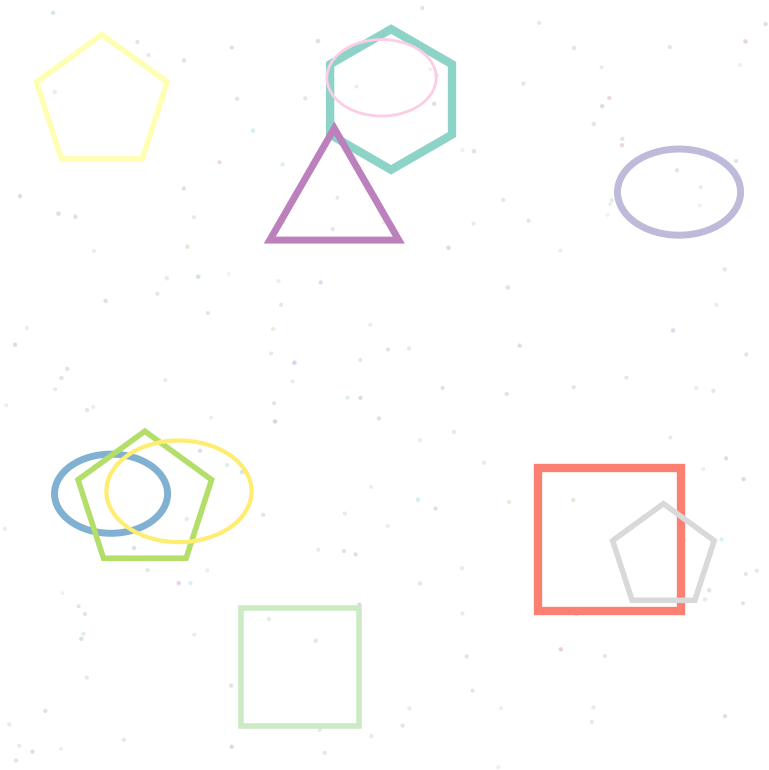[{"shape": "hexagon", "thickness": 3, "radius": 0.46, "center": [0.508, 0.871]}, {"shape": "pentagon", "thickness": 2, "radius": 0.45, "center": [0.132, 0.866]}, {"shape": "oval", "thickness": 2.5, "radius": 0.4, "center": [0.882, 0.751]}, {"shape": "square", "thickness": 3, "radius": 0.46, "center": [0.791, 0.299]}, {"shape": "oval", "thickness": 2.5, "radius": 0.37, "center": [0.144, 0.359]}, {"shape": "pentagon", "thickness": 2, "radius": 0.46, "center": [0.188, 0.349]}, {"shape": "oval", "thickness": 1, "radius": 0.36, "center": [0.496, 0.899]}, {"shape": "pentagon", "thickness": 2, "radius": 0.35, "center": [0.862, 0.276]}, {"shape": "triangle", "thickness": 2.5, "radius": 0.48, "center": [0.434, 0.737]}, {"shape": "square", "thickness": 2, "radius": 0.38, "center": [0.389, 0.133]}, {"shape": "oval", "thickness": 1.5, "radius": 0.47, "center": [0.232, 0.362]}]